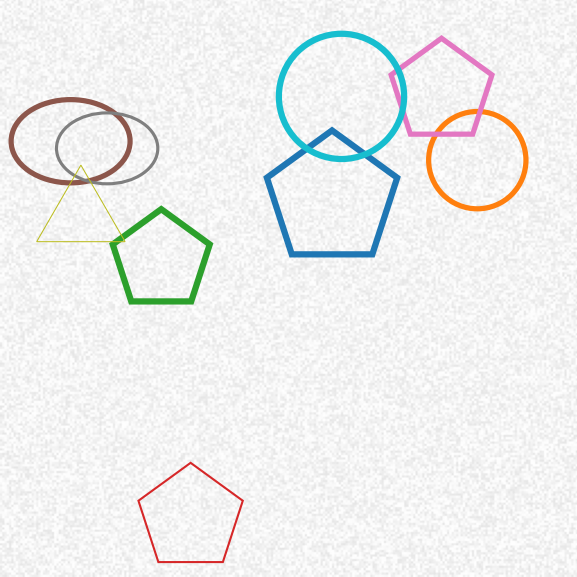[{"shape": "pentagon", "thickness": 3, "radius": 0.59, "center": [0.575, 0.655]}, {"shape": "circle", "thickness": 2.5, "radius": 0.42, "center": [0.826, 0.722]}, {"shape": "pentagon", "thickness": 3, "radius": 0.44, "center": [0.279, 0.549]}, {"shape": "pentagon", "thickness": 1, "radius": 0.47, "center": [0.33, 0.103]}, {"shape": "oval", "thickness": 2.5, "radius": 0.51, "center": [0.122, 0.755]}, {"shape": "pentagon", "thickness": 2.5, "radius": 0.46, "center": [0.765, 0.841]}, {"shape": "oval", "thickness": 1.5, "radius": 0.44, "center": [0.186, 0.742]}, {"shape": "triangle", "thickness": 0.5, "radius": 0.44, "center": [0.14, 0.625]}, {"shape": "circle", "thickness": 3, "radius": 0.54, "center": [0.591, 0.832]}]